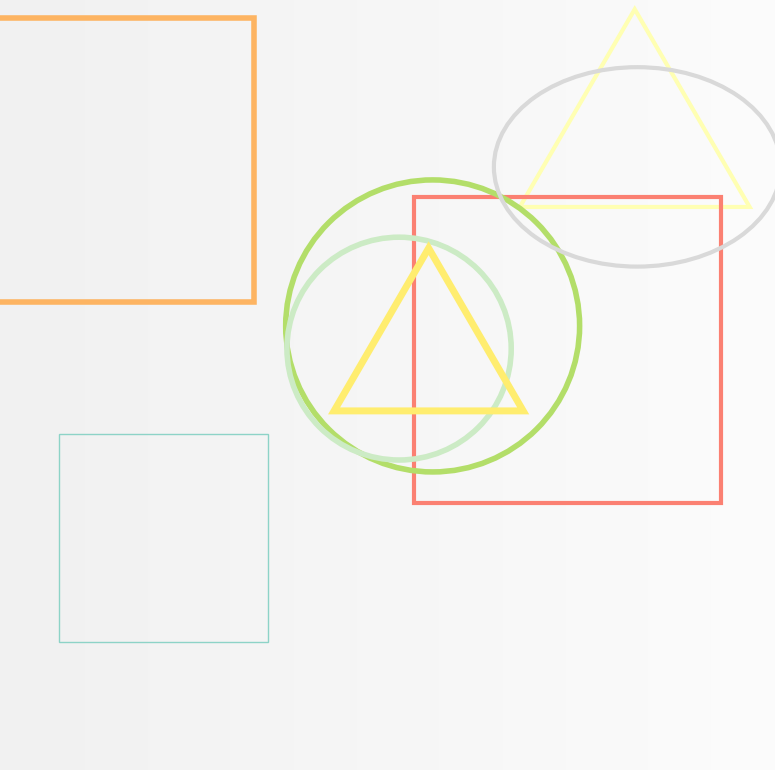[{"shape": "square", "thickness": 0.5, "radius": 0.68, "center": [0.211, 0.301]}, {"shape": "triangle", "thickness": 1.5, "radius": 0.86, "center": [0.819, 0.817]}, {"shape": "square", "thickness": 1.5, "radius": 0.99, "center": [0.732, 0.546]}, {"shape": "square", "thickness": 2, "radius": 0.92, "center": [0.144, 0.792]}, {"shape": "circle", "thickness": 2, "radius": 0.95, "center": [0.558, 0.577]}, {"shape": "oval", "thickness": 1.5, "radius": 0.92, "center": [0.822, 0.783]}, {"shape": "circle", "thickness": 2, "radius": 0.72, "center": [0.515, 0.547]}, {"shape": "triangle", "thickness": 2.5, "radius": 0.7, "center": [0.553, 0.537]}]